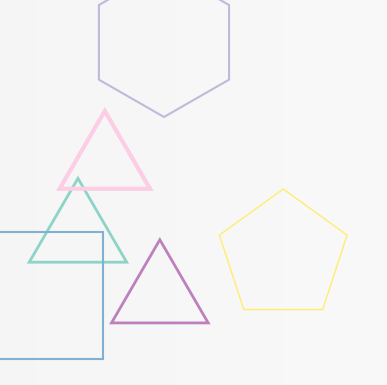[{"shape": "triangle", "thickness": 2, "radius": 0.73, "center": [0.201, 0.392]}, {"shape": "hexagon", "thickness": 1.5, "radius": 0.97, "center": [0.423, 0.89]}, {"shape": "square", "thickness": 1.5, "radius": 0.82, "center": [0.101, 0.232]}, {"shape": "triangle", "thickness": 3, "radius": 0.67, "center": [0.27, 0.577]}, {"shape": "triangle", "thickness": 2, "radius": 0.72, "center": [0.412, 0.233]}, {"shape": "pentagon", "thickness": 1, "radius": 0.87, "center": [0.731, 0.336]}]